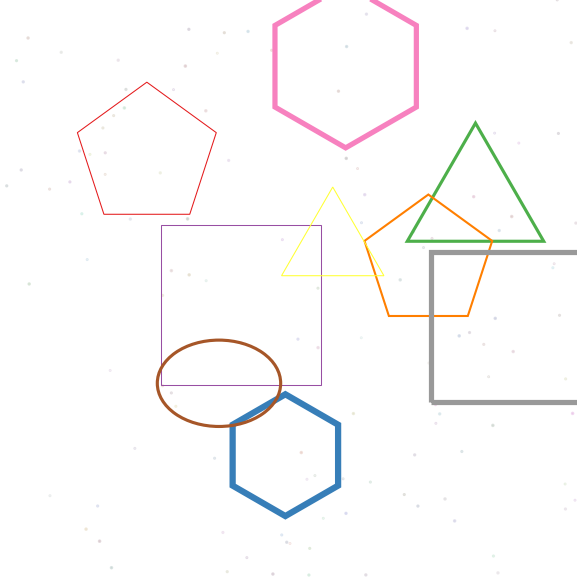[{"shape": "pentagon", "thickness": 0.5, "radius": 0.63, "center": [0.254, 0.73]}, {"shape": "hexagon", "thickness": 3, "radius": 0.53, "center": [0.494, 0.211]}, {"shape": "triangle", "thickness": 1.5, "radius": 0.68, "center": [0.823, 0.65]}, {"shape": "square", "thickness": 0.5, "radius": 0.69, "center": [0.417, 0.471]}, {"shape": "pentagon", "thickness": 1, "radius": 0.58, "center": [0.742, 0.546]}, {"shape": "triangle", "thickness": 0.5, "radius": 0.51, "center": [0.576, 0.573]}, {"shape": "oval", "thickness": 1.5, "radius": 0.53, "center": [0.379, 0.335]}, {"shape": "hexagon", "thickness": 2.5, "radius": 0.71, "center": [0.599, 0.884]}, {"shape": "square", "thickness": 2.5, "radius": 0.65, "center": [0.877, 0.433]}]